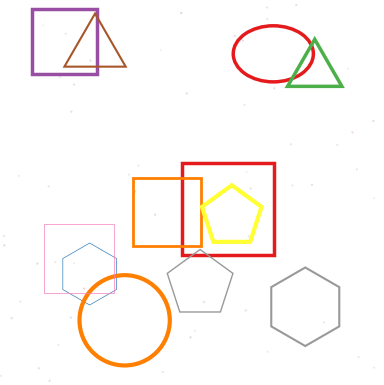[{"shape": "square", "thickness": 2.5, "radius": 0.6, "center": [0.592, 0.458]}, {"shape": "oval", "thickness": 2.5, "radius": 0.52, "center": [0.71, 0.86]}, {"shape": "hexagon", "thickness": 0.5, "radius": 0.4, "center": [0.233, 0.288]}, {"shape": "triangle", "thickness": 2.5, "radius": 0.41, "center": [0.817, 0.816]}, {"shape": "square", "thickness": 2.5, "radius": 0.42, "center": [0.168, 0.892]}, {"shape": "square", "thickness": 2, "radius": 0.44, "center": [0.433, 0.448]}, {"shape": "circle", "thickness": 3, "radius": 0.59, "center": [0.324, 0.168]}, {"shape": "pentagon", "thickness": 3, "radius": 0.41, "center": [0.602, 0.438]}, {"shape": "triangle", "thickness": 1.5, "radius": 0.46, "center": [0.247, 0.873]}, {"shape": "square", "thickness": 0.5, "radius": 0.45, "center": [0.205, 0.329]}, {"shape": "hexagon", "thickness": 1.5, "radius": 0.51, "center": [0.793, 0.203]}, {"shape": "pentagon", "thickness": 1, "radius": 0.45, "center": [0.52, 0.262]}]